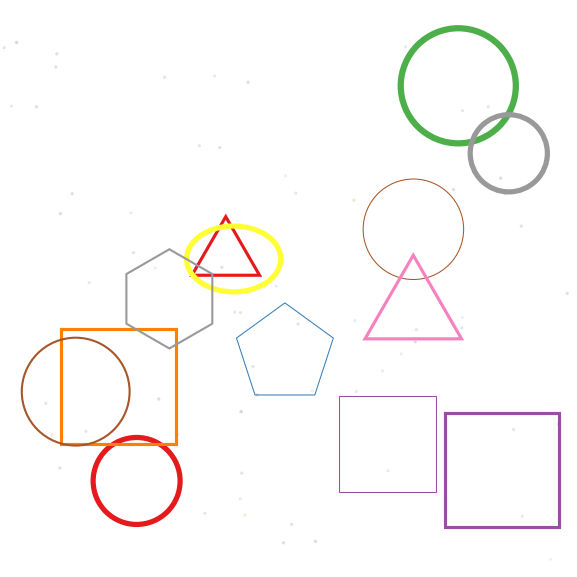[{"shape": "triangle", "thickness": 1.5, "radius": 0.34, "center": [0.391, 0.556]}, {"shape": "circle", "thickness": 2.5, "radius": 0.38, "center": [0.237, 0.166]}, {"shape": "pentagon", "thickness": 0.5, "radius": 0.44, "center": [0.493, 0.387]}, {"shape": "circle", "thickness": 3, "radius": 0.5, "center": [0.794, 0.851]}, {"shape": "square", "thickness": 1.5, "radius": 0.5, "center": [0.869, 0.186]}, {"shape": "square", "thickness": 0.5, "radius": 0.42, "center": [0.671, 0.23]}, {"shape": "square", "thickness": 1.5, "radius": 0.5, "center": [0.205, 0.33]}, {"shape": "oval", "thickness": 2.5, "radius": 0.41, "center": [0.405, 0.551]}, {"shape": "circle", "thickness": 1, "radius": 0.47, "center": [0.131, 0.321]}, {"shape": "circle", "thickness": 0.5, "radius": 0.44, "center": [0.716, 0.602]}, {"shape": "triangle", "thickness": 1.5, "radius": 0.48, "center": [0.716, 0.461]}, {"shape": "hexagon", "thickness": 1, "radius": 0.43, "center": [0.293, 0.482]}, {"shape": "circle", "thickness": 2.5, "radius": 0.33, "center": [0.881, 0.734]}]